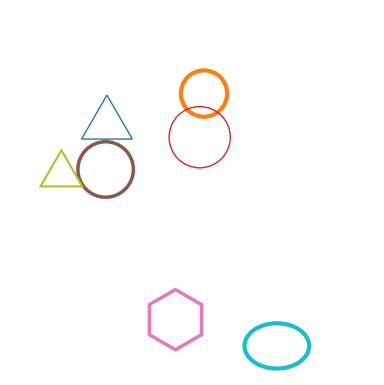[{"shape": "triangle", "thickness": 1, "radius": 0.38, "center": [0.278, 0.677]}, {"shape": "circle", "thickness": 3, "radius": 0.3, "center": [0.53, 0.757]}, {"shape": "circle", "thickness": 1, "radius": 0.4, "center": [0.519, 0.644]}, {"shape": "circle", "thickness": 2.5, "radius": 0.36, "center": [0.274, 0.56]}, {"shape": "hexagon", "thickness": 2.5, "radius": 0.39, "center": [0.456, 0.17]}, {"shape": "triangle", "thickness": 1.5, "radius": 0.31, "center": [0.16, 0.547]}, {"shape": "oval", "thickness": 3, "radius": 0.42, "center": [0.719, 0.102]}]